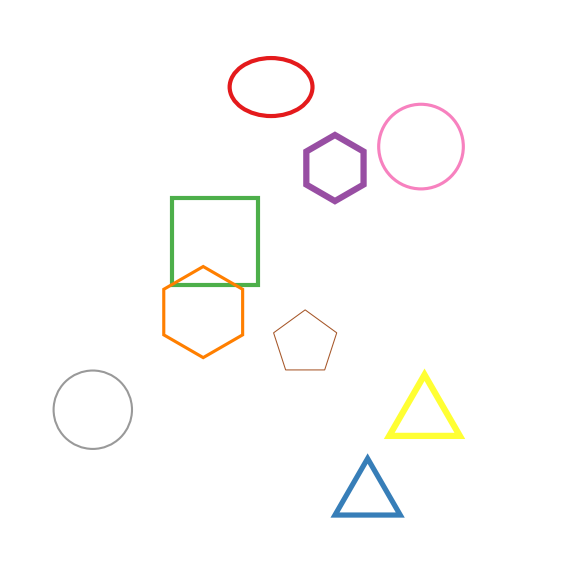[{"shape": "oval", "thickness": 2, "radius": 0.36, "center": [0.469, 0.848]}, {"shape": "triangle", "thickness": 2.5, "radius": 0.33, "center": [0.637, 0.14]}, {"shape": "square", "thickness": 2, "radius": 0.37, "center": [0.372, 0.581]}, {"shape": "hexagon", "thickness": 3, "radius": 0.29, "center": [0.58, 0.708]}, {"shape": "hexagon", "thickness": 1.5, "radius": 0.39, "center": [0.352, 0.459]}, {"shape": "triangle", "thickness": 3, "radius": 0.35, "center": [0.735, 0.28]}, {"shape": "pentagon", "thickness": 0.5, "radius": 0.29, "center": [0.528, 0.405]}, {"shape": "circle", "thickness": 1.5, "radius": 0.37, "center": [0.729, 0.745]}, {"shape": "circle", "thickness": 1, "radius": 0.34, "center": [0.161, 0.29]}]